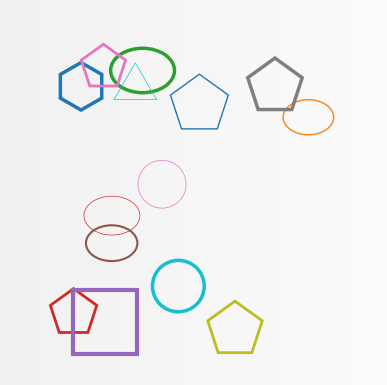[{"shape": "pentagon", "thickness": 1, "radius": 0.39, "center": [0.515, 0.729]}, {"shape": "hexagon", "thickness": 2.5, "radius": 0.31, "center": [0.209, 0.776]}, {"shape": "oval", "thickness": 1, "radius": 0.33, "center": [0.796, 0.695]}, {"shape": "oval", "thickness": 2.5, "radius": 0.41, "center": [0.368, 0.817]}, {"shape": "oval", "thickness": 0.5, "radius": 0.36, "center": [0.289, 0.44]}, {"shape": "pentagon", "thickness": 2, "radius": 0.31, "center": [0.19, 0.187]}, {"shape": "square", "thickness": 3, "radius": 0.42, "center": [0.27, 0.164]}, {"shape": "oval", "thickness": 1.5, "radius": 0.33, "center": [0.288, 0.368]}, {"shape": "circle", "thickness": 0.5, "radius": 0.31, "center": [0.418, 0.521]}, {"shape": "pentagon", "thickness": 2, "radius": 0.3, "center": [0.267, 0.825]}, {"shape": "pentagon", "thickness": 2.5, "radius": 0.37, "center": [0.71, 0.775]}, {"shape": "pentagon", "thickness": 2, "radius": 0.37, "center": [0.606, 0.144]}, {"shape": "triangle", "thickness": 0.5, "radius": 0.32, "center": [0.349, 0.773]}, {"shape": "circle", "thickness": 2.5, "radius": 0.33, "center": [0.46, 0.257]}]